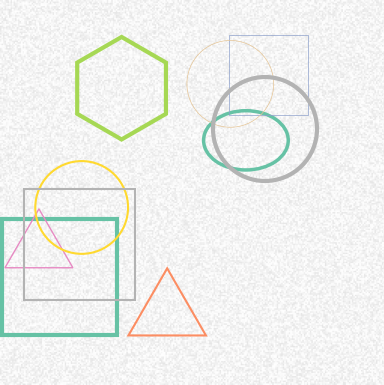[{"shape": "square", "thickness": 3, "radius": 0.75, "center": [0.155, 0.28]}, {"shape": "oval", "thickness": 2.5, "radius": 0.55, "center": [0.639, 0.636]}, {"shape": "triangle", "thickness": 1.5, "radius": 0.58, "center": [0.434, 0.187]}, {"shape": "square", "thickness": 0.5, "radius": 0.52, "center": [0.698, 0.805]}, {"shape": "triangle", "thickness": 1, "radius": 0.51, "center": [0.101, 0.355]}, {"shape": "hexagon", "thickness": 3, "radius": 0.67, "center": [0.316, 0.771]}, {"shape": "circle", "thickness": 1.5, "radius": 0.6, "center": [0.212, 0.461]}, {"shape": "circle", "thickness": 0.5, "radius": 0.56, "center": [0.598, 0.782]}, {"shape": "circle", "thickness": 3, "radius": 0.68, "center": [0.688, 0.665]}, {"shape": "square", "thickness": 1.5, "radius": 0.72, "center": [0.205, 0.366]}]